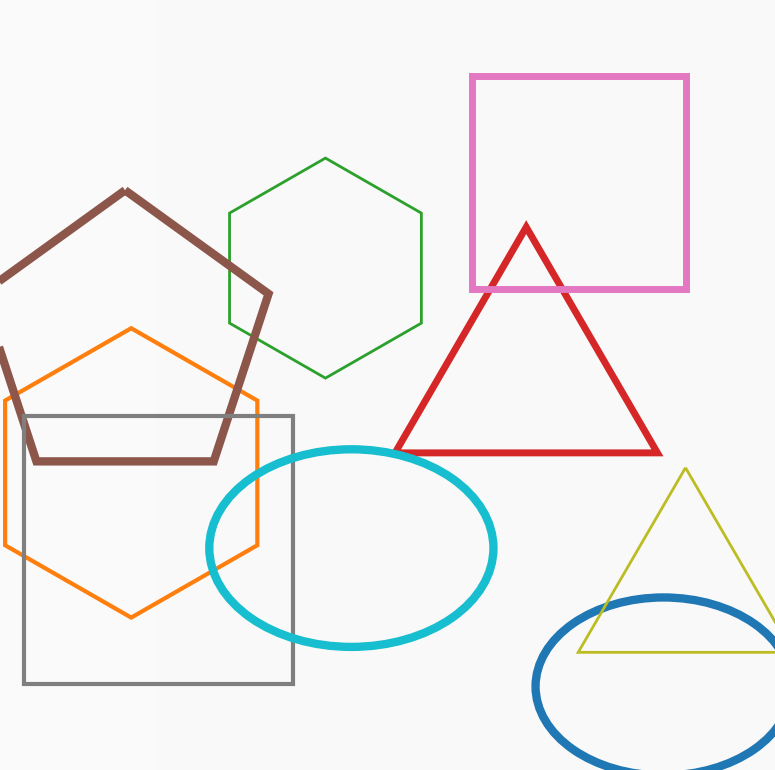[{"shape": "oval", "thickness": 3, "radius": 0.83, "center": [0.856, 0.108]}, {"shape": "hexagon", "thickness": 1.5, "radius": 0.94, "center": [0.169, 0.386]}, {"shape": "hexagon", "thickness": 1, "radius": 0.71, "center": [0.42, 0.652]}, {"shape": "triangle", "thickness": 2.5, "radius": 0.98, "center": [0.679, 0.51]}, {"shape": "pentagon", "thickness": 3, "radius": 0.97, "center": [0.161, 0.558]}, {"shape": "square", "thickness": 2.5, "radius": 0.69, "center": [0.747, 0.763]}, {"shape": "square", "thickness": 1.5, "radius": 0.87, "center": [0.205, 0.286]}, {"shape": "triangle", "thickness": 1, "radius": 0.8, "center": [0.885, 0.233]}, {"shape": "oval", "thickness": 3, "radius": 0.92, "center": [0.453, 0.288]}]